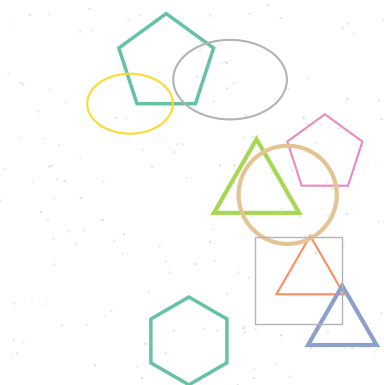[{"shape": "hexagon", "thickness": 2.5, "radius": 0.57, "center": [0.491, 0.115]}, {"shape": "pentagon", "thickness": 2.5, "radius": 0.65, "center": [0.432, 0.835]}, {"shape": "triangle", "thickness": 1.5, "radius": 0.51, "center": [0.806, 0.286]}, {"shape": "triangle", "thickness": 3, "radius": 0.51, "center": [0.889, 0.155]}, {"shape": "pentagon", "thickness": 1.5, "radius": 0.51, "center": [0.844, 0.601]}, {"shape": "triangle", "thickness": 3, "radius": 0.64, "center": [0.666, 0.511]}, {"shape": "oval", "thickness": 1.5, "radius": 0.56, "center": [0.338, 0.731]}, {"shape": "circle", "thickness": 3, "radius": 0.64, "center": [0.747, 0.494]}, {"shape": "square", "thickness": 1, "radius": 0.57, "center": [0.776, 0.271]}, {"shape": "oval", "thickness": 1.5, "radius": 0.74, "center": [0.598, 0.793]}]